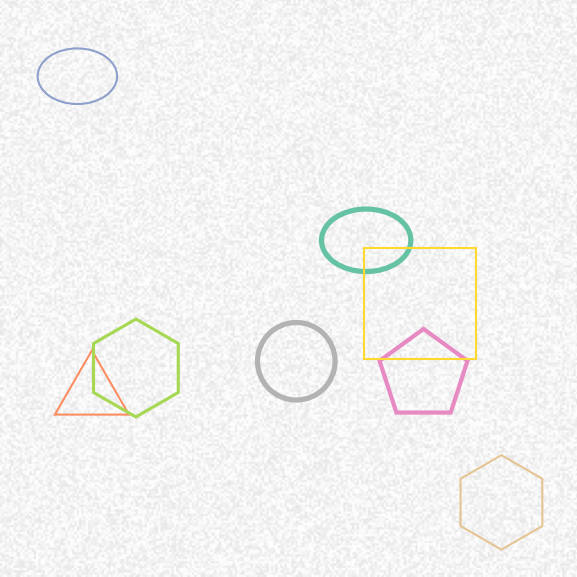[{"shape": "oval", "thickness": 2.5, "radius": 0.39, "center": [0.634, 0.583]}, {"shape": "triangle", "thickness": 1, "radius": 0.37, "center": [0.159, 0.318]}, {"shape": "oval", "thickness": 1, "radius": 0.34, "center": [0.134, 0.867]}, {"shape": "pentagon", "thickness": 2, "radius": 0.4, "center": [0.733, 0.349]}, {"shape": "hexagon", "thickness": 1.5, "radius": 0.42, "center": [0.235, 0.362]}, {"shape": "square", "thickness": 1, "radius": 0.48, "center": [0.727, 0.474]}, {"shape": "hexagon", "thickness": 1, "radius": 0.41, "center": [0.868, 0.129]}, {"shape": "circle", "thickness": 2.5, "radius": 0.34, "center": [0.513, 0.374]}]